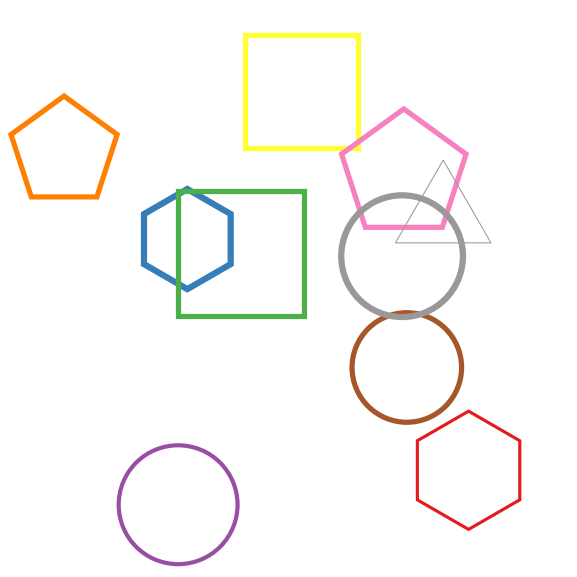[{"shape": "hexagon", "thickness": 1.5, "radius": 0.51, "center": [0.811, 0.185]}, {"shape": "hexagon", "thickness": 3, "radius": 0.43, "center": [0.324, 0.585]}, {"shape": "square", "thickness": 2.5, "radius": 0.54, "center": [0.417, 0.56]}, {"shape": "circle", "thickness": 2, "radius": 0.51, "center": [0.308, 0.125]}, {"shape": "pentagon", "thickness": 2.5, "radius": 0.48, "center": [0.111, 0.736]}, {"shape": "square", "thickness": 2.5, "radius": 0.49, "center": [0.522, 0.841]}, {"shape": "circle", "thickness": 2.5, "radius": 0.47, "center": [0.704, 0.363]}, {"shape": "pentagon", "thickness": 2.5, "radius": 0.57, "center": [0.699, 0.697]}, {"shape": "triangle", "thickness": 0.5, "radius": 0.48, "center": [0.767, 0.626]}, {"shape": "circle", "thickness": 3, "radius": 0.53, "center": [0.696, 0.556]}]